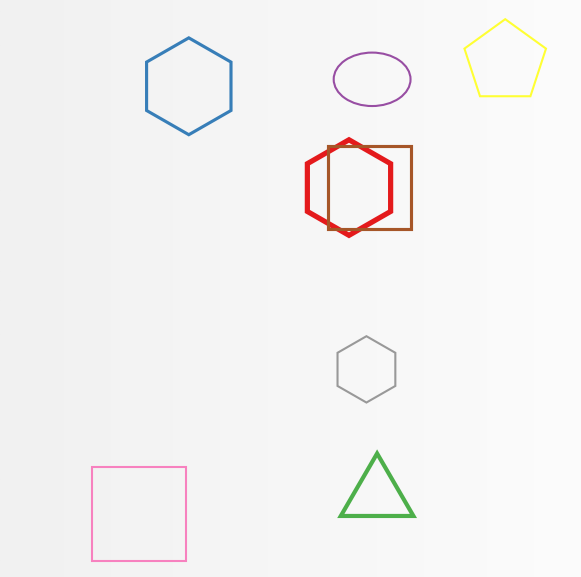[{"shape": "hexagon", "thickness": 2.5, "radius": 0.41, "center": [0.6, 0.674]}, {"shape": "hexagon", "thickness": 1.5, "radius": 0.42, "center": [0.325, 0.85]}, {"shape": "triangle", "thickness": 2, "radius": 0.36, "center": [0.649, 0.142]}, {"shape": "oval", "thickness": 1, "radius": 0.33, "center": [0.64, 0.862]}, {"shape": "pentagon", "thickness": 1, "radius": 0.37, "center": [0.869, 0.892]}, {"shape": "square", "thickness": 1.5, "radius": 0.36, "center": [0.636, 0.674]}, {"shape": "square", "thickness": 1, "radius": 0.4, "center": [0.239, 0.109]}, {"shape": "hexagon", "thickness": 1, "radius": 0.29, "center": [0.63, 0.36]}]